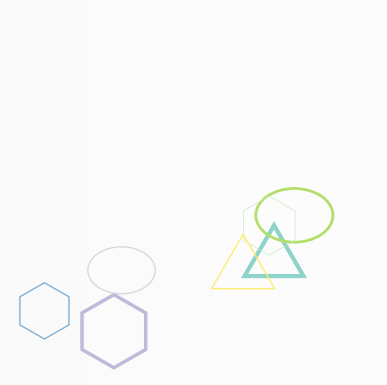[{"shape": "triangle", "thickness": 3, "radius": 0.44, "center": [0.707, 0.327]}, {"shape": "hexagon", "thickness": 2.5, "radius": 0.47, "center": [0.294, 0.14]}, {"shape": "hexagon", "thickness": 1, "radius": 0.37, "center": [0.115, 0.193]}, {"shape": "oval", "thickness": 2, "radius": 0.5, "center": [0.76, 0.441]}, {"shape": "oval", "thickness": 1, "radius": 0.43, "center": [0.314, 0.298]}, {"shape": "hexagon", "thickness": 0.5, "radius": 0.38, "center": [0.695, 0.414]}, {"shape": "triangle", "thickness": 1, "radius": 0.47, "center": [0.627, 0.297]}]